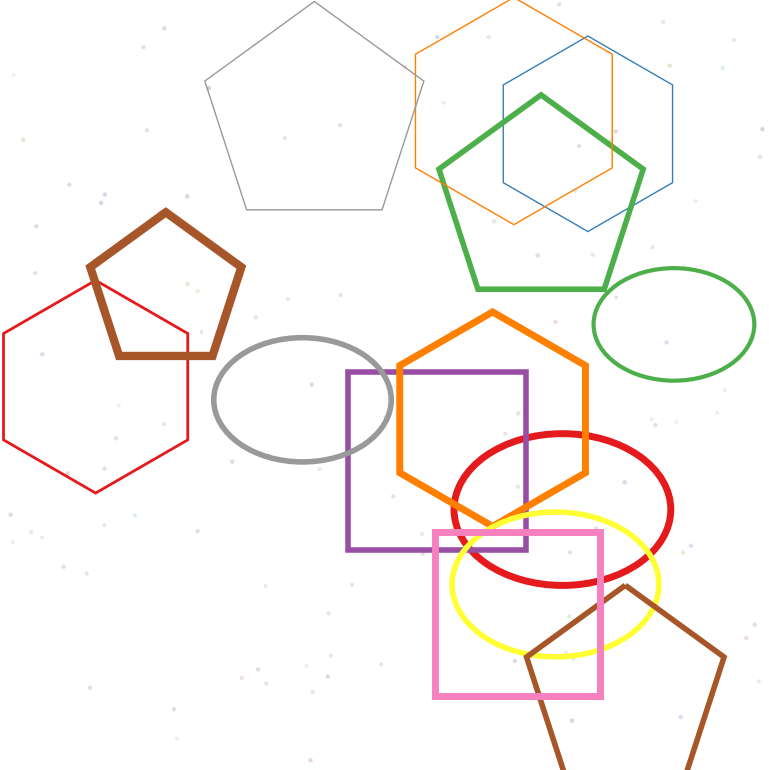[{"shape": "oval", "thickness": 2.5, "radius": 0.7, "center": [0.73, 0.338]}, {"shape": "hexagon", "thickness": 1, "radius": 0.69, "center": [0.124, 0.498]}, {"shape": "hexagon", "thickness": 0.5, "radius": 0.63, "center": [0.764, 0.826]}, {"shape": "pentagon", "thickness": 2, "radius": 0.7, "center": [0.703, 0.737]}, {"shape": "oval", "thickness": 1.5, "radius": 0.52, "center": [0.875, 0.579]}, {"shape": "square", "thickness": 2, "radius": 0.58, "center": [0.567, 0.401]}, {"shape": "hexagon", "thickness": 2.5, "radius": 0.7, "center": [0.64, 0.456]}, {"shape": "hexagon", "thickness": 0.5, "radius": 0.74, "center": [0.667, 0.856]}, {"shape": "oval", "thickness": 2, "radius": 0.67, "center": [0.721, 0.241]}, {"shape": "pentagon", "thickness": 3, "radius": 0.52, "center": [0.215, 0.621]}, {"shape": "pentagon", "thickness": 2, "radius": 0.67, "center": [0.812, 0.105]}, {"shape": "square", "thickness": 2.5, "radius": 0.53, "center": [0.672, 0.203]}, {"shape": "pentagon", "thickness": 0.5, "radius": 0.75, "center": [0.408, 0.848]}, {"shape": "oval", "thickness": 2, "radius": 0.58, "center": [0.393, 0.481]}]